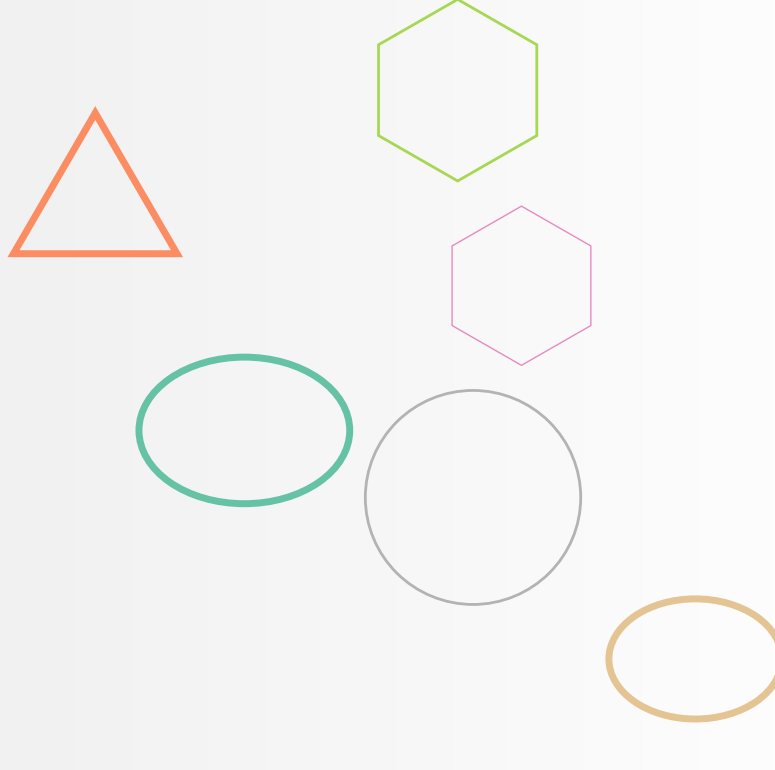[{"shape": "oval", "thickness": 2.5, "radius": 0.68, "center": [0.315, 0.441]}, {"shape": "triangle", "thickness": 2.5, "radius": 0.61, "center": [0.123, 0.731]}, {"shape": "hexagon", "thickness": 0.5, "radius": 0.52, "center": [0.673, 0.629]}, {"shape": "hexagon", "thickness": 1, "radius": 0.59, "center": [0.591, 0.883]}, {"shape": "oval", "thickness": 2.5, "radius": 0.56, "center": [0.897, 0.144]}, {"shape": "circle", "thickness": 1, "radius": 0.69, "center": [0.61, 0.354]}]